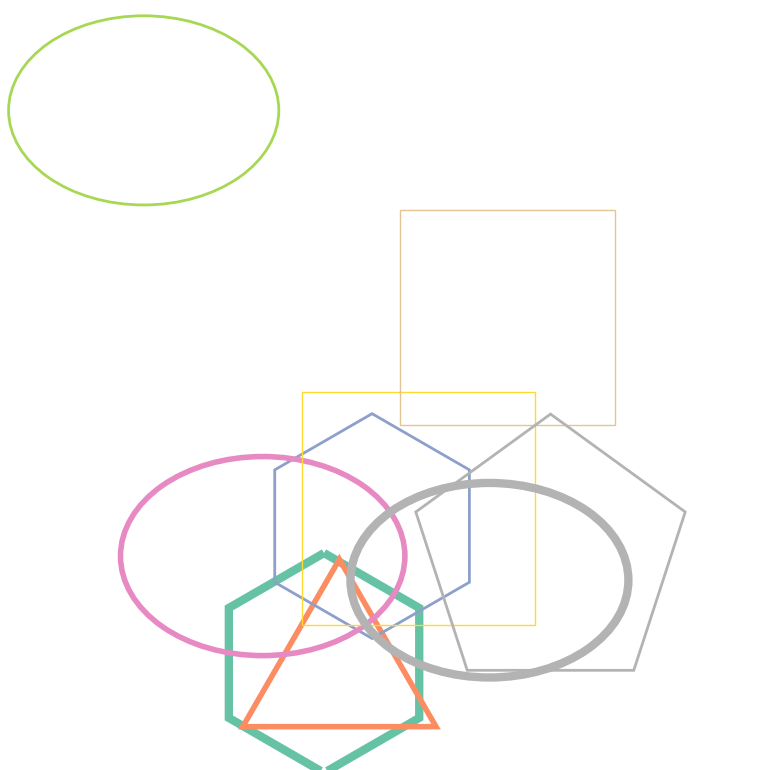[{"shape": "hexagon", "thickness": 3, "radius": 0.71, "center": [0.421, 0.139]}, {"shape": "triangle", "thickness": 2, "radius": 0.72, "center": [0.441, 0.129]}, {"shape": "hexagon", "thickness": 1, "radius": 0.73, "center": [0.483, 0.317]}, {"shape": "oval", "thickness": 2, "radius": 0.92, "center": [0.341, 0.278]}, {"shape": "oval", "thickness": 1, "radius": 0.88, "center": [0.187, 0.857]}, {"shape": "square", "thickness": 0.5, "radius": 0.76, "center": [0.544, 0.339]}, {"shape": "square", "thickness": 0.5, "radius": 0.7, "center": [0.66, 0.588]}, {"shape": "pentagon", "thickness": 1, "radius": 0.92, "center": [0.715, 0.278]}, {"shape": "oval", "thickness": 3, "radius": 0.9, "center": [0.636, 0.246]}]